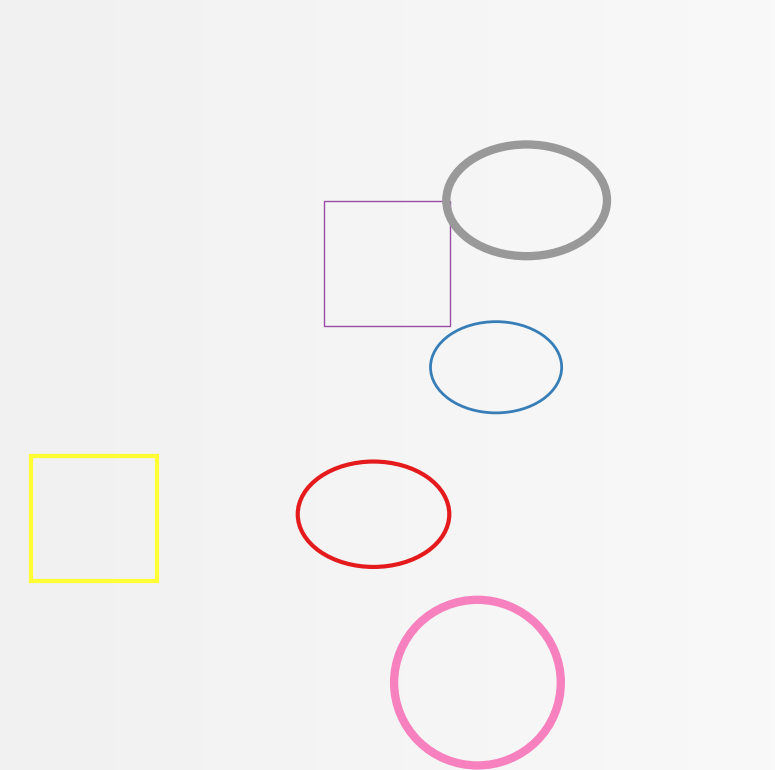[{"shape": "oval", "thickness": 1.5, "radius": 0.49, "center": [0.482, 0.332]}, {"shape": "oval", "thickness": 1, "radius": 0.42, "center": [0.64, 0.523]}, {"shape": "square", "thickness": 0.5, "radius": 0.41, "center": [0.5, 0.657]}, {"shape": "square", "thickness": 1.5, "radius": 0.41, "center": [0.122, 0.326]}, {"shape": "circle", "thickness": 3, "radius": 0.54, "center": [0.616, 0.113]}, {"shape": "oval", "thickness": 3, "radius": 0.52, "center": [0.68, 0.74]}]